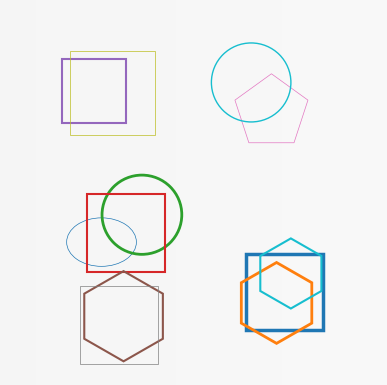[{"shape": "oval", "thickness": 0.5, "radius": 0.45, "center": [0.262, 0.371]}, {"shape": "square", "thickness": 2.5, "radius": 0.5, "center": [0.734, 0.241]}, {"shape": "hexagon", "thickness": 2, "radius": 0.53, "center": [0.714, 0.213]}, {"shape": "circle", "thickness": 2, "radius": 0.51, "center": [0.366, 0.442]}, {"shape": "square", "thickness": 1.5, "radius": 0.5, "center": [0.325, 0.395]}, {"shape": "square", "thickness": 1.5, "radius": 0.41, "center": [0.243, 0.764]}, {"shape": "hexagon", "thickness": 1.5, "radius": 0.59, "center": [0.319, 0.179]}, {"shape": "pentagon", "thickness": 0.5, "radius": 0.5, "center": [0.7, 0.709]}, {"shape": "square", "thickness": 0.5, "radius": 0.5, "center": [0.306, 0.156]}, {"shape": "square", "thickness": 0.5, "radius": 0.55, "center": [0.291, 0.758]}, {"shape": "circle", "thickness": 1, "radius": 0.51, "center": [0.648, 0.786]}, {"shape": "hexagon", "thickness": 1.5, "radius": 0.46, "center": [0.751, 0.29]}]